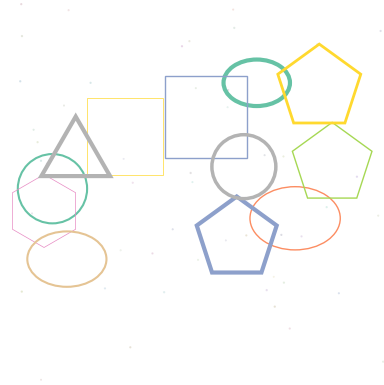[{"shape": "circle", "thickness": 1.5, "radius": 0.45, "center": [0.136, 0.51]}, {"shape": "oval", "thickness": 3, "radius": 0.43, "center": [0.667, 0.785]}, {"shape": "oval", "thickness": 1, "radius": 0.59, "center": [0.767, 0.433]}, {"shape": "square", "thickness": 1, "radius": 0.54, "center": [0.535, 0.696]}, {"shape": "pentagon", "thickness": 3, "radius": 0.55, "center": [0.615, 0.38]}, {"shape": "hexagon", "thickness": 0.5, "radius": 0.47, "center": [0.114, 0.452]}, {"shape": "pentagon", "thickness": 1, "radius": 0.54, "center": [0.863, 0.573]}, {"shape": "pentagon", "thickness": 2, "radius": 0.57, "center": [0.829, 0.772]}, {"shape": "square", "thickness": 0.5, "radius": 0.49, "center": [0.326, 0.646]}, {"shape": "oval", "thickness": 1.5, "radius": 0.51, "center": [0.174, 0.327]}, {"shape": "triangle", "thickness": 3, "radius": 0.52, "center": [0.197, 0.594]}, {"shape": "circle", "thickness": 2.5, "radius": 0.42, "center": [0.633, 0.567]}]